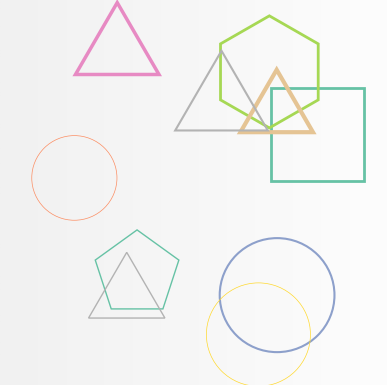[{"shape": "square", "thickness": 2, "radius": 0.6, "center": [0.819, 0.651]}, {"shape": "pentagon", "thickness": 1, "radius": 0.57, "center": [0.354, 0.289]}, {"shape": "circle", "thickness": 0.5, "radius": 0.55, "center": [0.192, 0.538]}, {"shape": "circle", "thickness": 1.5, "radius": 0.74, "center": [0.715, 0.233]}, {"shape": "triangle", "thickness": 2.5, "radius": 0.62, "center": [0.303, 0.869]}, {"shape": "hexagon", "thickness": 2, "radius": 0.73, "center": [0.695, 0.813]}, {"shape": "circle", "thickness": 0.5, "radius": 0.67, "center": [0.667, 0.131]}, {"shape": "triangle", "thickness": 3, "radius": 0.54, "center": [0.714, 0.711]}, {"shape": "triangle", "thickness": 1, "radius": 0.57, "center": [0.327, 0.231]}, {"shape": "triangle", "thickness": 1.5, "radius": 0.69, "center": [0.572, 0.73]}]